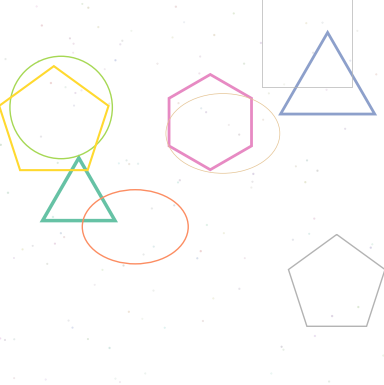[{"shape": "triangle", "thickness": 2.5, "radius": 0.54, "center": [0.205, 0.481]}, {"shape": "oval", "thickness": 1, "radius": 0.69, "center": [0.351, 0.411]}, {"shape": "triangle", "thickness": 2, "radius": 0.71, "center": [0.851, 0.774]}, {"shape": "hexagon", "thickness": 2, "radius": 0.62, "center": [0.546, 0.683]}, {"shape": "circle", "thickness": 1, "radius": 0.67, "center": [0.159, 0.721]}, {"shape": "pentagon", "thickness": 1.5, "radius": 0.75, "center": [0.14, 0.679]}, {"shape": "oval", "thickness": 0.5, "radius": 0.74, "center": [0.579, 0.653]}, {"shape": "square", "thickness": 0.5, "radius": 0.58, "center": [0.798, 0.892]}, {"shape": "pentagon", "thickness": 1, "radius": 0.66, "center": [0.875, 0.259]}]